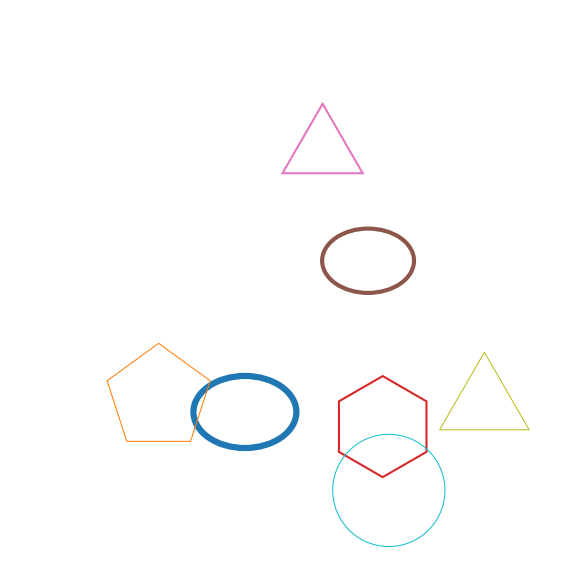[{"shape": "oval", "thickness": 3, "radius": 0.45, "center": [0.424, 0.286]}, {"shape": "pentagon", "thickness": 0.5, "radius": 0.47, "center": [0.275, 0.311]}, {"shape": "hexagon", "thickness": 1, "radius": 0.44, "center": [0.663, 0.26]}, {"shape": "oval", "thickness": 2, "radius": 0.4, "center": [0.637, 0.548]}, {"shape": "triangle", "thickness": 1, "radius": 0.4, "center": [0.559, 0.739]}, {"shape": "triangle", "thickness": 0.5, "radius": 0.45, "center": [0.839, 0.3]}, {"shape": "circle", "thickness": 0.5, "radius": 0.49, "center": [0.673, 0.15]}]